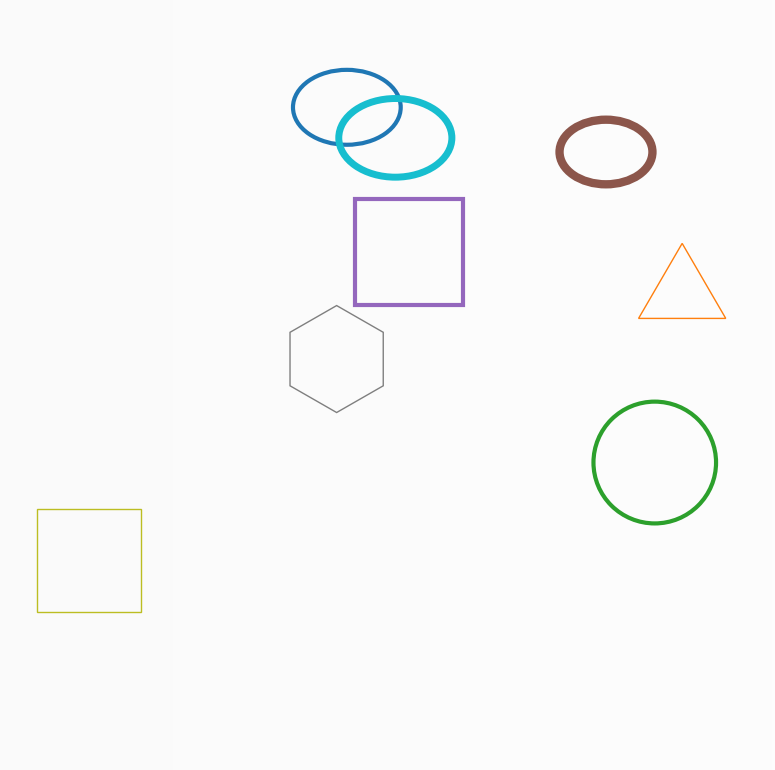[{"shape": "oval", "thickness": 1.5, "radius": 0.35, "center": [0.448, 0.861]}, {"shape": "triangle", "thickness": 0.5, "radius": 0.32, "center": [0.88, 0.619]}, {"shape": "circle", "thickness": 1.5, "radius": 0.4, "center": [0.845, 0.399]}, {"shape": "square", "thickness": 1.5, "radius": 0.35, "center": [0.528, 0.672]}, {"shape": "oval", "thickness": 3, "radius": 0.3, "center": [0.782, 0.803]}, {"shape": "hexagon", "thickness": 0.5, "radius": 0.35, "center": [0.434, 0.534]}, {"shape": "square", "thickness": 0.5, "radius": 0.33, "center": [0.115, 0.271]}, {"shape": "oval", "thickness": 2.5, "radius": 0.36, "center": [0.51, 0.821]}]